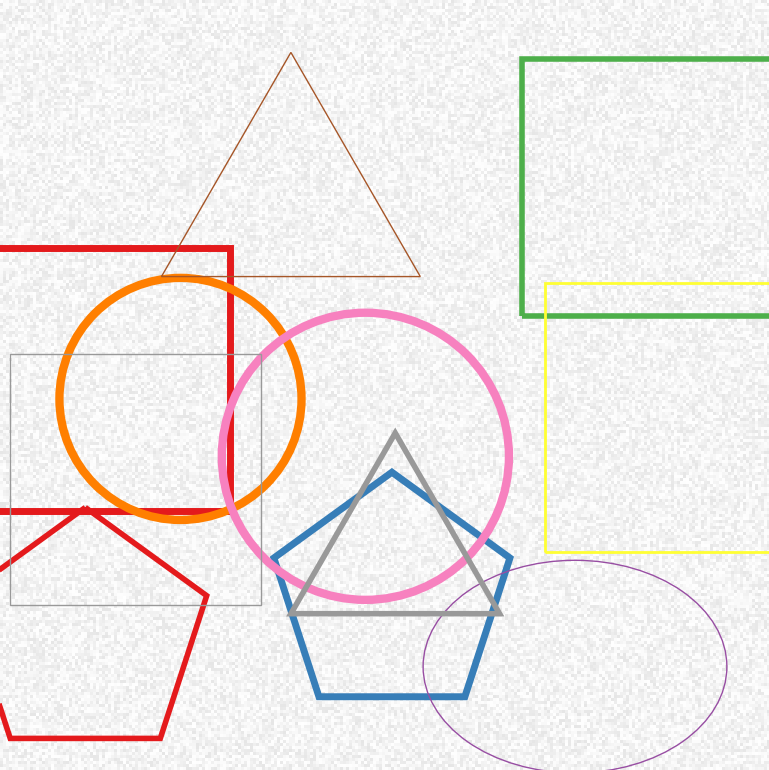[{"shape": "square", "thickness": 2.5, "radius": 0.85, "center": [0.128, 0.507]}, {"shape": "pentagon", "thickness": 2, "radius": 0.83, "center": [0.111, 0.175]}, {"shape": "pentagon", "thickness": 2.5, "radius": 0.81, "center": [0.509, 0.226]}, {"shape": "square", "thickness": 2, "radius": 0.83, "center": [0.845, 0.757]}, {"shape": "oval", "thickness": 0.5, "radius": 0.99, "center": [0.747, 0.134]}, {"shape": "circle", "thickness": 3, "radius": 0.79, "center": [0.234, 0.482]}, {"shape": "square", "thickness": 1, "radius": 0.88, "center": [0.883, 0.458]}, {"shape": "triangle", "thickness": 0.5, "radius": 0.97, "center": [0.378, 0.738]}, {"shape": "circle", "thickness": 3, "radius": 0.93, "center": [0.475, 0.407]}, {"shape": "square", "thickness": 0.5, "radius": 0.81, "center": [0.176, 0.378]}, {"shape": "triangle", "thickness": 2, "radius": 0.78, "center": [0.513, 0.281]}]